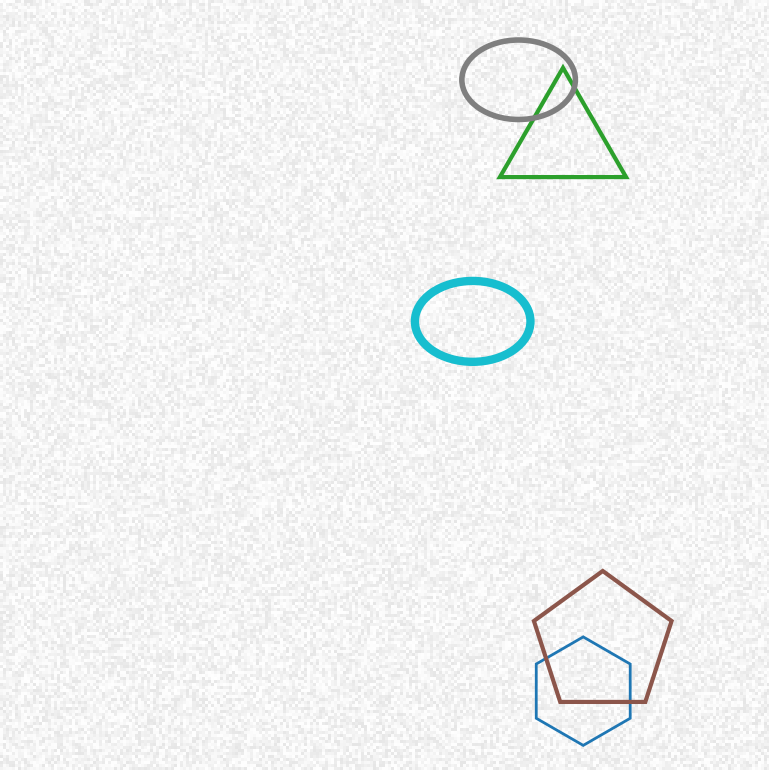[{"shape": "hexagon", "thickness": 1, "radius": 0.35, "center": [0.757, 0.102]}, {"shape": "triangle", "thickness": 1.5, "radius": 0.47, "center": [0.731, 0.817]}, {"shape": "pentagon", "thickness": 1.5, "radius": 0.47, "center": [0.783, 0.164]}, {"shape": "oval", "thickness": 2, "radius": 0.37, "center": [0.674, 0.896]}, {"shape": "oval", "thickness": 3, "radius": 0.38, "center": [0.614, 0.583]}]